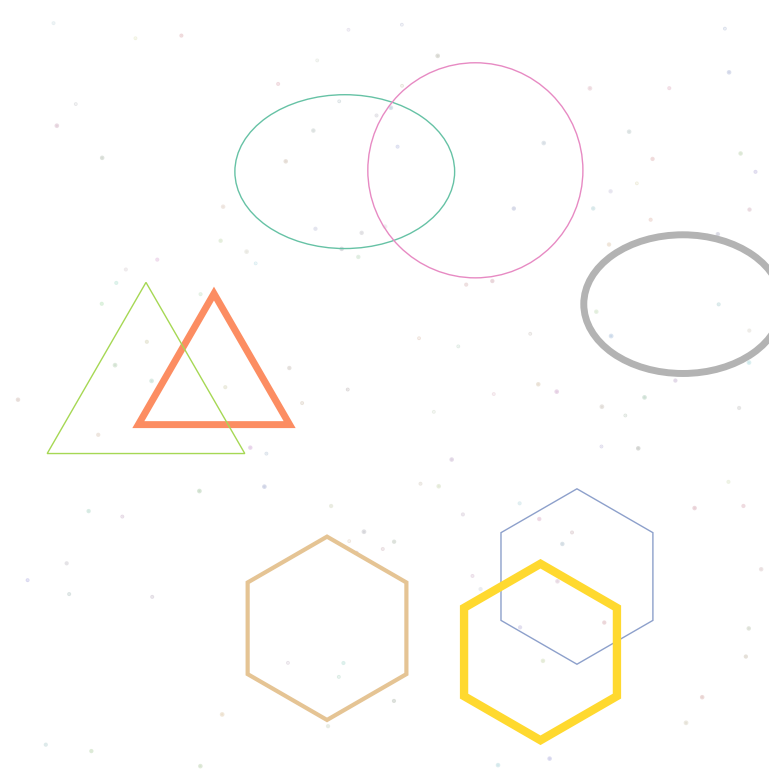[{"shape": "oval", "thickness": 0.5, "radius": 0.71, "center": [0.448, 0.777]}, {"shape": "triangle", "thickness": 2.5, "radius": 0.57, "center": [0.278, 0.505]}, {"shape": "hexagon", "thickness": 0.5, "radius": 0.57, "center": [0.749, 0.251]}, {"shape": "circle", "thickness": 0.5, "radius": 0.7, "center": [0.617, 0.779]}, {"shape": "triangle", "thickness": 0.5, "radius": 0.74, "center": [0.19, 0.485]}, {"shape": "hexagon", "thickness": 3, "radius": 0.57, "center": [0.702, 0.153]}, {"shape": "hexagon", "thickness": 1.5, "radius": 0.6, "center": [0.425, 0.184]}, {"shape": "oval", "thickness": 2.5, "radius": 0.64, "center": [0.887, 0.605]}]